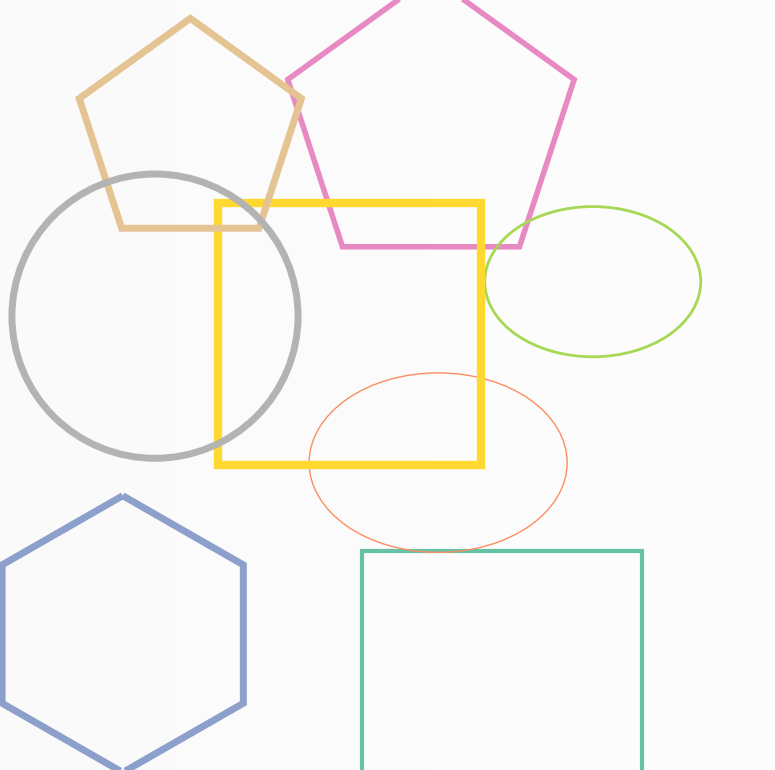[{"shape": "square", "thickness": 1.5, "radius": 0.9, "center": [0.648, 0.104]}, {"shape": "oval", "thickness": 0.5, "radius": 0.83, "center": [0.565, 0.399]}, {"shape": "hexagon", "thickness": 2.5, "radius": 0.9, "center": [0.158, 0.177]}, {"shape": "pentagon", "thickness": 2, "radius": 0.97, "center": [0.556, 0.837]}, {"shape": "oval", "thickness": 1, "radius": 0.7, "center": [0.765, 0.634]}, {"shape": "square", "thickness": 3, "radius": 0.85, "center": [0.451, 0.566]}, {"shape": "pentagon", "thickness": 2.5, "radius": 0.75, "center": [0.246, 0.825]}, {"shape": "circle", "thickness": 2.5, "radius": 0.92, "center": [0.2, 0.589]}]